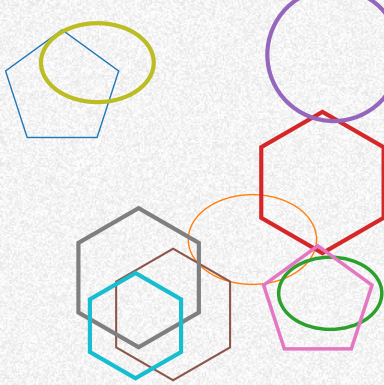[{"shape": "pentagon", "thickness": 1, "radius": 0.77, "center": [0.161, 0.768]}, {"shape": "oval", "thickness": 1, "radius": 0.83, "center": [0.656, 0.378]}, {"shape": "oval", "thickness": 2.5, "radius": 0.67, "center": [0.858, 0.238]}, {"shape": "hexagon", "thickness": 3, "radius": 0.92, "center": [0.837, 0.526]}, {"shape": "circle", "thickness": 3, "radius": 0.86, "center": [0.867, 0.858]}, {"shape": "hexagon", "thickness": 1.5, "radius": 0.85, "center": [0.45, 0.183]}, {"shape": "pentagon", "thickness": 2.5, "radius": 0.74, "center": [0.826, 0.214]}, {"shape": "hexagon", "thickness": 3, "radius": 0.9, "center": [0.36, 0.279]}, {"shape": "oval", "thickness": 3, "radius": 0.73, "center": [0.253, 0.837]}, {"shape": "hexagon", "thickness": 3, "radius": 0.68, "center": [0.352, 0.154]}]